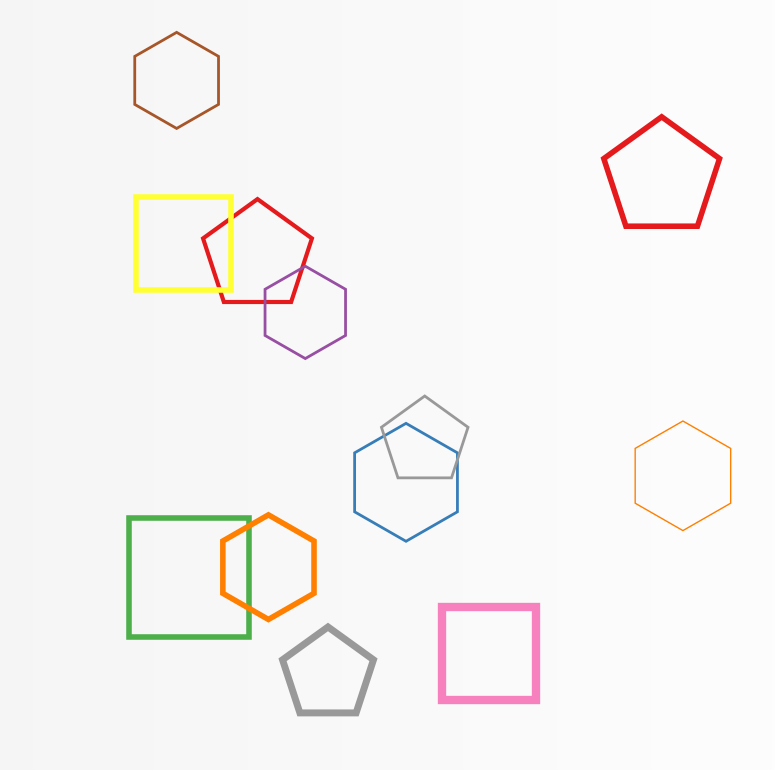[{"shape": "pentagon", "thickness": 1.5, "radius": 0.37, "center": [0.332, 0.668]}, {"shape": "pentagon", "thickness": 2, "radius": 0.39, "center": [0.854, 0.77]}, {"shape": "hexagon", "thickness": 1, "radius": 0.38, "center": [0.524, 0.374]}, {"shape": "square", "thickness": 2, "radius": 0.39, "center": [0.244, 0.25]}, {"shape": "hexagon", "thickness": 1, "radius": 0.3, "center": [0.394, 0.594]}, {"shape": "hexagon", "thickness": 0.5, "radius": 0.36, "center": [0.881, 0.382]}, {"shape": "hexagon", "thickness": 2, "radius": 0.34, "center": [0.346, 0.263]}, {"shape": "square", "thickness": 2, "radius": 0.31, "center": [0.237, 0.684]}, {"shape": "hexagon", "thickness": 1, "radius": 0.31, "center": [0.228, 0.896]}, {"shape": "square", "thickness": 3, "radius": 0.3, "center": [0.631, 0.152]}, {"shape": "pentagon", "thickness": 1, "radius": 0.29, "center": [0.548, 0.427]}, {"shape": "pentagon", "thickness": 2.5, "radius": 0.31, "center": [0.423, 0.124]}]